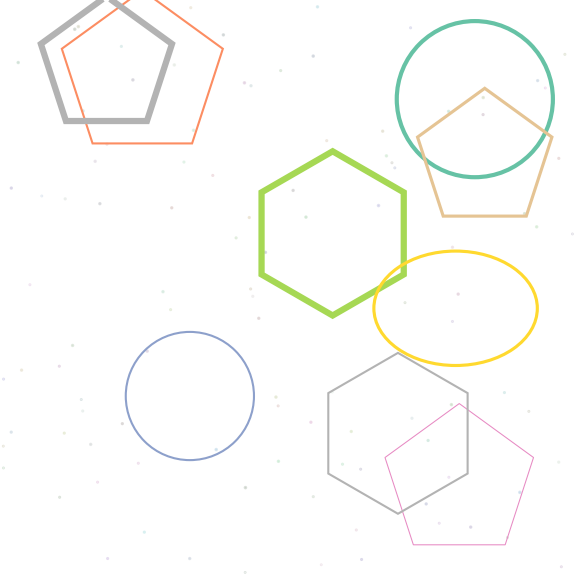[{"shape": "circle", "thickness": 2, "radius": 0.68, "center": [0.822, 0.827]}, {"shape": "pentagon", "thickness": 1, "radius": 0.73, "center": [0.246, 0.869]}, {"shape": "circle", "thickness": 1, "radius": 0.56, "center": [0.329, 0.313]}, {"shape": "pentagon", "thickness": 0.5, "radius": 0.68, "center": [0.795, 0.165]}, {"shape": "hexagon", "thickness": 3, "radius": 0.71, "center": [0.576, 0.595]}, {"shape": "oval", "thickness": 1.5, "radius": 0.71, "center": [0.789, 0.465]}, {"shape": "pentagon", "thickness": 1.5, "radius": 0.61, "center": [0.839, 0.724]}, {"shape": "hexagon", "thickness": 1, "radius": 0.7, "center": [0.689, 0.249]}, {"shape": "pentagon", "thickness": 3, "radius": 0.6, "center": [0.184, 0.886]}]